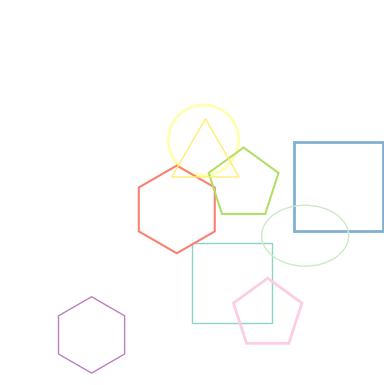[{"shape": "square", "thickness": 1, "radius": 0.51, "center": [0.603, 0.265]}, {"shape": "circle", "thickness": 2, "radius": 0.46, "center": [0.529, 0.636]}, {"shape": "hexagon", "thickness": 1.5, "radius": 0.57, "center": [0.459, 0.456]}, {"shape": "square", "thickness": 2, "radius": 0.58, "center": [0.879, 0.516]}, {"shape": "pentagon", "thickness": 1.5, "radius": 0.48, "center": [0.633, 0.521]}, {"shape": "pentagon", "thickness": 2, "radius": 0.47, "center": [0.695, 0.184]}, {"shape": "hexagon", "thickness": 1, "radius": 0.5, "center": [0.238, 0.13]}, {"shape": "oval", "thickness": 1, "radius": 0.57, "center": [0.793, 0.388]}, {"shape": "triangle", "thickness": 1, "radius": 0.5, "center": [0.534, 0.591]}]